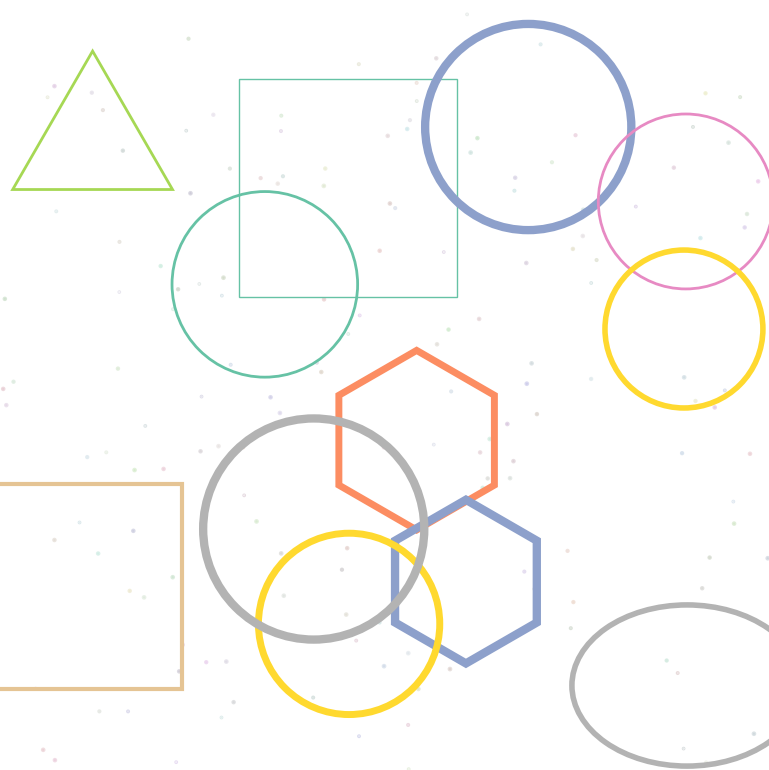[{"shape": "square", "thickness": 0.5, "radius": 0.71, "center": [0.452, 0.756]}, {"shape": "circle", "thickness": 1, "radius": 0.6, "center": [0.344, 0.631]}, {"shape": "hexagon", "thickness": 2.5, "radius": 0.58, "center": [0.541, 0.428]}, {"shape": "circle", "thickness": 3, "radius": 0.67, "center": [0.686, 0.835]}, {"shape": "hexagon", "thickness": 3, "radius": 0.53, "center": [0.605, 0.245]}, {"shape": "circle", "thickness": 1, "radius": 0.57, "center": [0.891, 0.738]}, {"shape": "triangle", "thickness": 1, "radius": 0.6, "center": [0.12, 0.814]}, {"shape": "circle", "thickness": 2, "radius": 0.51, "center": [0.888, 0.573]}, {"shape": "circle", "thickness": 2.5, "radius": 0.59, "center": [0.453, 0.19]}, {"shape": "square", "thickness": 1.5, "radius": 0.67, "center": [0.104, 0.238]}, {"shape": "oval", "thickness": 2, "radius": 0.75, "center": [0.892, 0.11]}, {"shape": "circle", "thickness": 3, "radius": 0.72, "center": [0.407, 0.313]}]